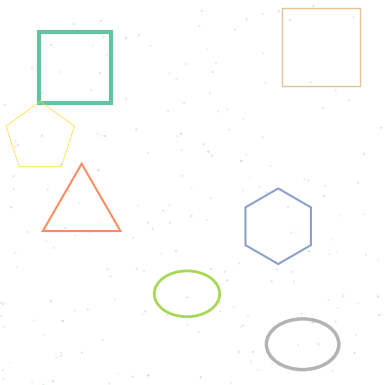[{"shape": "square", "thickness": 3, "radius": 0.46, "center": [0.194, 0.825]}, {"shape": "triangle", "thickness": 1.5, "radius": 0.58, "center": [0.212, 0.458]}, {"shape": "hexagon", "thickness": 1.5, "radius": 0.49, "center": [0.723, 0.412]}, {"shape": "oval", "thickness": 2, "radius": 0.43, "center": [0.486, 0.237]}, {"shape": "pentagon", "thickness": 0.5, "radius": 0.47, "center": [0.105, 0.643]}, {"shape": "square", "thickness": 1, "radius": 0.51, "center": [0.833, 0.878]}, {"shape": "oval", "thickness": 2.5, "radius": 0.47, "center": [0.786, 0.106]}]